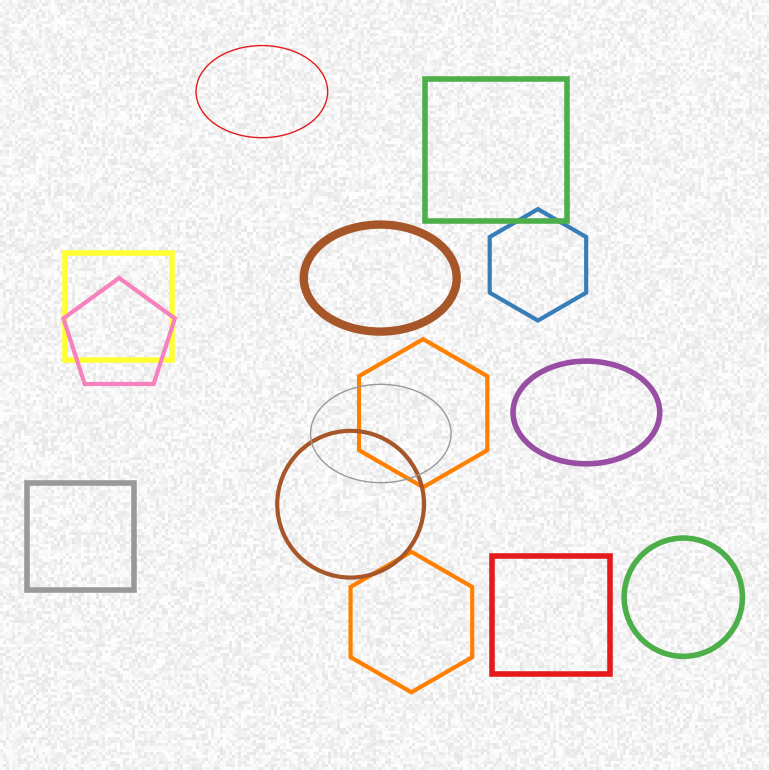[{"shape": "square", "thickness": 2, "radius": 0.38, "center": [0.715, 0.201]}, {"shape": "oval", "thickness": 0.5, "radius": 0.43, "center": [0.34, 0.881]}, {"shape": "hexagon", "thickness": 1.5, "radius": 0.36, "center": [0.699, 0.656]}, {"shape": "circle", "thickness": 2, "radius": 0.38, "center": [0.887, 0.224]}, {"shape": "square", "thickness": 2, "radius": 0.46, "center": [0.644, 0.805]}, {"shape": "oval", "thickness": 2, "radius": 0.48, "center": [0.762, 0.464]}, {"shape": "hexagon", "thickness": 1.5, "radius": 0.46, "center": [0.534, 0.192]}, {"shape": "hexagon", "thickness": 1.5, "radius": 0.48, "center": [0.55, 0.463]}, {"shape": "square", "thickness": 2, "radius": 0.35, "center": [0.154, 0.602]}, {"shape": "oval", "thickness": 3, "radius": 0.5, "center": [0.494, 0.639]}, {"shape": "circle", "thickness": 1.5, "radius": 0.48, "center": [0.455, 0.345]}, {"shape": "pentagon", "thickness": 1.5, "radius": 0.38, "center": [0.155, 0.563]}, {"shape": "square", "thickness": 2, "radius": 0.35, "center": [0.105, 0.304]}, {"shape": "oval", "thickness": 0.5, "radius": 0.46, "center": [0.495, 0.437]}]